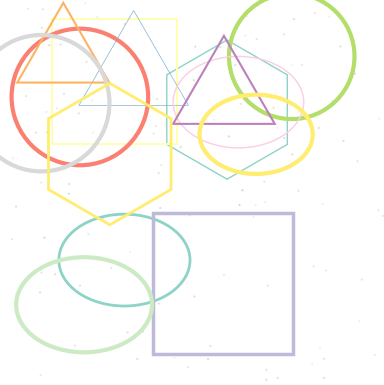[{"shape": "oval", "thickness": 2, "radius": 0.85, "center": [0.323, 0.324]}, {"shape": "hexagon", "thickness": 1, "radius": 0.9, "center": [0.59, 0.715]}, {"shape": "square", "thickness": 1.5, "radius": 0.81, "center": [0.298, 0.789]}, {"shape": "square", "thickness": 2.5, "radius": 0.91, "center": [0.579, 0.263]}, {"shape": "circle", "thickness": 3, "radius": 0.89, "center": [0.207, 0.748]}, {"shape": "triangle", "thickness": 0.5, "radius": 0.82, "center": [0.347, 0.808]}, {"shape": "triangle", "thickness": 1.5, "radius": 0.69, "center": [0.164, 0.855]}, {"shape": "circle", "thickness": 3, "radius": 0.82, "center": [0.758, 0.854]}, {"shape": "oval", "thickness": 1, "radius": 0.85, "center": [0.619, 0.735]}, {"shape": "circle", "thickness": 3, "radius": 0.89, "center": [0.107, 0.732]}, {"shape": "triangle", "thickness": 1.5, "radius": 0.76, "center": [0.582, 0.754]}, {"shape": "oval", "thickness": 3, "radius": 0.88, "center": [0.218, 0.208]}, {"shape": "oval", "thickness": 3, "radius": 0.74, "center": [0.665, 0.651]}, {"shape": "hexagon", "thickness": 2, "radius": 0.92, "center": [0.285, 0.6]}]